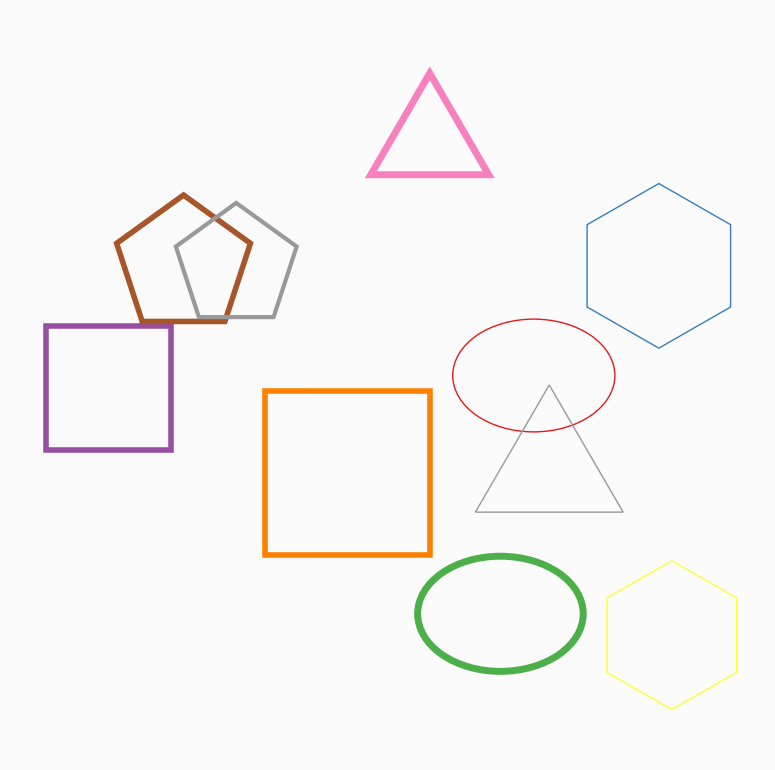[{"shape": "oval", "thickness": 0.5, "radius": 0.52, "center": [0.689, 0.512]}, {"shape": "hexagon", "thickness": 0.5, "radius": 0.53, "center": [0.85, 0.655]}, {"shape": "oval", "thickness": 2.5, "radius": 0.53, "center": [0.646, 0.203]}, {"shape": "square", "thickness": 2, "radius": 0.4, "center": [0.14, 0.497]}, {"shape": "square", "thickness": 2, "radius": 0.53, "center": [0.449, 0.386]}, {"shape": "hexagon", "thickness": 0.5, "radius": 0.48, "center": [0.867, 0.175]}, {"shape": "pentagon", "thickness": 2, "radius": 0.45, "center": [0.237, 0.656]}, {"shape": "triangle", "thickness": 2.5, "radius": 0.44, "center": [0.555, 0.817]}, {"shape": "pentagon", "thickness": 1.5, "radius": 0.41, "center": [0.305, 0.654]}, {"shape": "triangle", "thickness": 0.5, "radius": 0.55, "center": [0.709, 0.39]}]